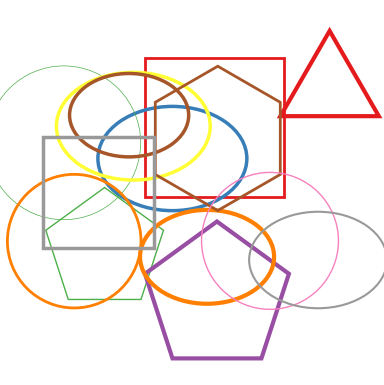[{"shape": "square", "thickness": 2, "radius": 0.91, "center": [0.558, 0.669]}, {"shape": "triangle", "thickness": 3, "radius": 0.74, "center": [0.856, 0.772]}, {"shape": "oval", "thickness": 2.5, "radius": 0.97, "center": [0.448, 0.588]}, {"shape": "pentagon", "thickness": 1, "radius": 0.8, "center": [0.272, 0.352]}, {"shape": "circle", "thickness": 0.5, "radius": 1.0, "center": [0.166, 0.629]}, {"shape": "pentagon", "thickness": 3, "radius": 0.98, "center": [0.564, 0.228]}, {"shape": "oval", "thickness": 3, "radius": 0.87, "center": [0.538, 0.333]}, {"shape": "circle", "thickness": 2, "radius": 0.87, "center": [0.193, 0.374]}, {"shape": "oval", "thickness": 2.5, "radius": 1.0, "center": [0.346, 0.672]}, {"shape": "hexagon", "thickness": 2, "radius": 0.94, "center": [0.566, 0.641]}, {"shape": "oval", "thickness": 2.5, "radius": 0.77, "center": [0.335, 0.701]}, {"shape": "circle", "thickness": 1, "radius": 0.89, "center": [0.701, 0.374]}, {"shape": "square", "thickness": 2.5, "radius": 0.72, "center": [0.256, 0.5]}, {"shape": "oval", "thickness": 1.5, "radius": 0.9, "center": [0.826, 0.325]}]